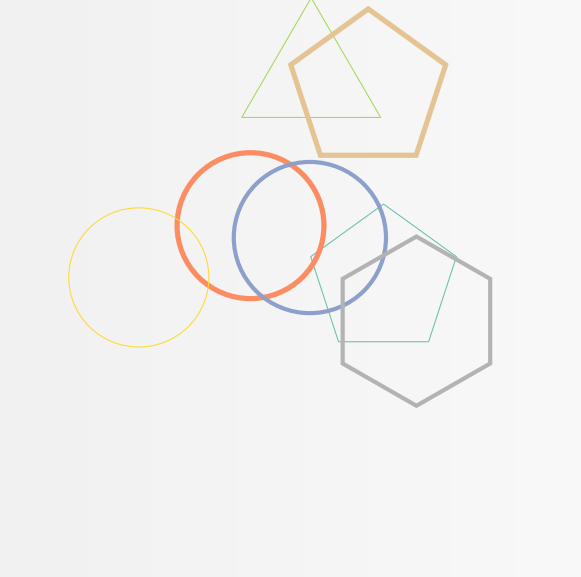[{"shape": "pentagon", "thickness": 0.5, "radius": 0.66, "center": [0.66, 0.514]}, {"shape": "circle", "thickness": 2.5, "radius": 0.63, "center": [0.431, 0.608]}, {"shape": "circle", "thickness": 2, "radius": 0.65, "center": [0.533, 0.588]}, {"shape": "triangle", "thickness": 0.5, "radius": 0.69, "center": [0.535, 0.865]}, {"shape": "circle", "thickness": 0.5, "radius": 0.6, "center": [0.239, 0.519]}, {"shape": "pentagon", "thickness": 2.5, "radius": 0.7, "center": [0.634, 0.844]}, {"shape": "hexagon", "thickness": 2, "radius": 0.73, "center": [0.716, 0.443]}]